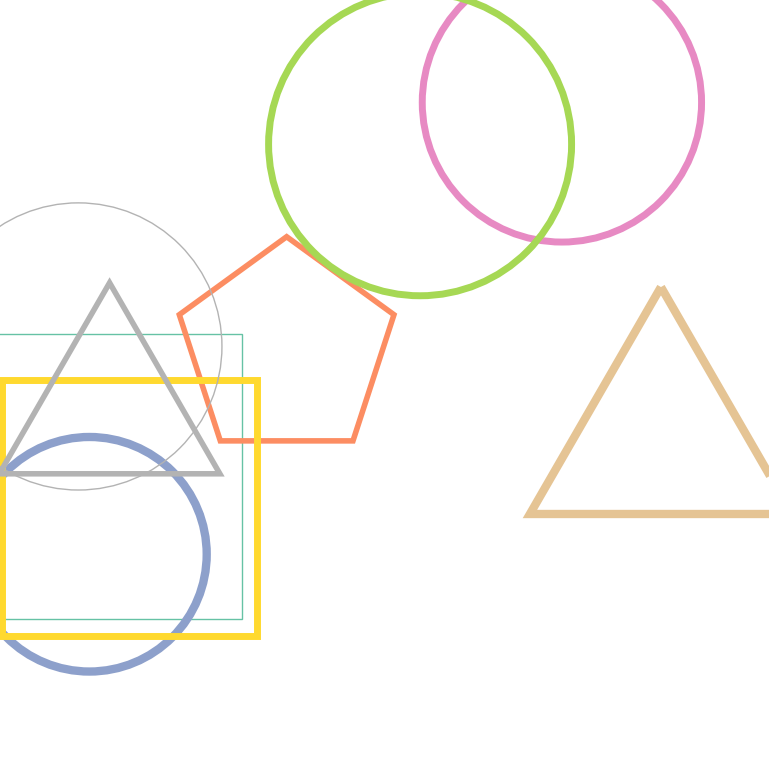[{"shape": "square", "thickness": 0.5, "radius": 0.92, "center": [0.13, 0.381]}, {"shape": "pentagon", "thickness": 2, "radius": 0.73, "center": [0.372, 0.546]}, {"shape": "circle", "thickness": 3, "radius": 0.76, "center": [0.116, 0.28]}, {"shape": "circle", "thickness": 2.5, "radius": 0.91, "center": [0.73, 0.867]}, {"shape": "circle", "thickness": 2.5, "radius": 0.98, "center": [0.546, 0.813]}, {"shape": "square", "thickness": 2.5, "radius": 0.83, "center": [0.168, 0.34]}, {"shape": "triangle", "thickness": 3, "radius": 0.98, "center": [0.858, 0.431]}, {"shape": "circle", "thickness": 0.5, "radius": 0.93, "center": [0.102, 0.55]}, {"shape": "triangle", "thickness": 2, "radius": 0.83, "center": [0.142, 0.467]}]